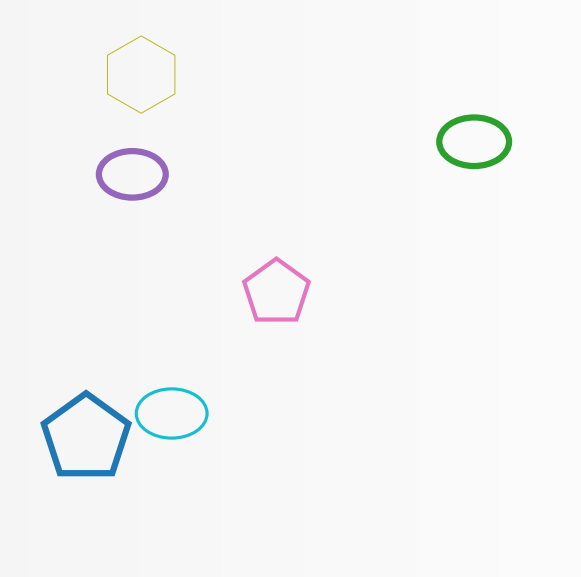[{"shape": "pentagon", "thickness": 3, "radius": 0.38, "center": [0.148, 0.242]}, {"shape": "oval", "thickness": 3, "radius": 0.3, "center": [0.816, 0.754]}, {"shape": "oval", "thickness": 3, "radius": 0.29, "center": [0.228, 0.697]}, {"shape": "pentagon", "thickness": 2, "radius": 0.29, "center": [0.476, 0.493]}, {"shape": "hexagon", "thickness": 0.5, "radius": 0.33, "center": [0.243, 0.87]}, {"shape": "oval", "thickness": 1.5, "radius": 0.3, "center": [0.295, 0.283]}]